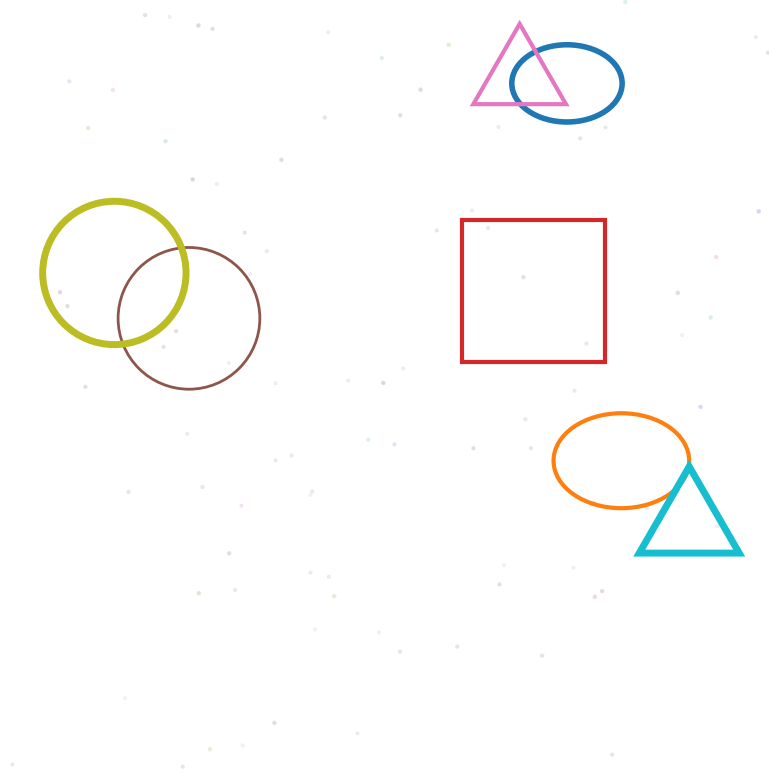[{"shape": "oval", "thickness": 2, "radius": 0.36, "center": [0.736, 0.892]}, {"shape": "oval", "thickness": 1.5, "radius": 0.44, "center": [0.807, 0.402]}, {"shape": "square", "thickness": 1.5, "radius": 0.46, "center": [0.693, 0.622]}, {"shape": "circle", "thickness": 1, "radius": 0.46, "center": [0.245, 0.587]}, {"shape": "triangle", "thickness": 1.5, "radius": 0.35, "center": [0.675, 0.899]}, {"shape": "circle", "thickness": 2.5, "radius": 0.47, "center": [0.149, 0.646]}, {"shape": "triangle", "thickness": 2.5, "radius": 0.37, "center": [0.895, 0.319]}]